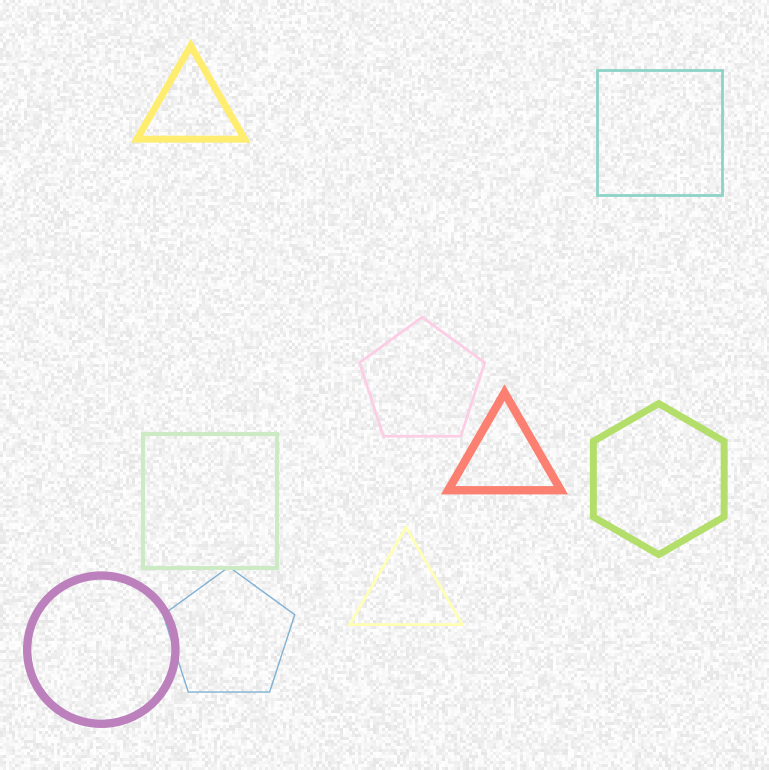[{"shape": "square", "thickness": 1, "radius": 0.4, "center": [0.856, 0.828]}, {"shape": "triangle", "thickness": 1, "radius": 0.42, "center": [0.527, 0.231]}, {"shape": "triangle", "thickness": 3, "radius": 0.42, "center": [0.655, 0.406]}, {"shape": "pentagon", "thickness": 0.5, "radius": 0.45, "center": [0.297, 0.174]}, {"shape": "hexagon", "thickness": 2.5, "radius": 0.49, "center": [0.856, 0.378]}, {"shape": "pentagon", "thickness": 1, "radius": 0.43, "center": [0.548, 0.503]}, {"shape": "circle", "thickness": 3, "radius": 0.48, "center": [0.132, 0.156]}, {"shape": "square", "thickness": 1.5, "radius": 0.43, "center": [0.273, 0.35]}, {"shape": "triangle", "thickness": 2.5, "radius": 0.4, "center": [0.248, 0.86]}]